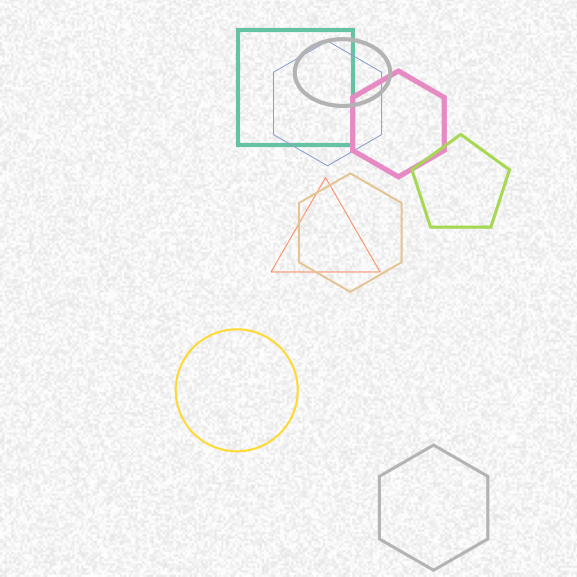[{"shape": "square", "thickness": 2, "radius": 0.5, "center": [0.512, 0.848]}, {"shape": "triangle", "thickness": 0.5, "radius": 0.55, "center": [0.564, 0.583]}, {"shape": "hexagon", "thickness": 0.5, "radius": 0.54, "center": [0.567, 0.82]}, {"shape": "hexagon", "thickness": 2.5, "radius": 0.46, "center": [0.69, 0.785]}, {"shape": "pentagon", "thickness": 1.5, "radius": 0.44, "center": [0.798, 0.678]}, {"shape": "circle", "thickness": 1, "radius": 0.53, "center": [0.41, 0.323]}, {"shape": "hexagon", "thickness": 1, "radius": 0.51, "center": [0.607, 0.596]}, {"shape": "hexagon", "thickness": 1.5, "radius": 0.54, "center": [0.751, 0.12]}, {"shape": "oval", "thickness": 2, "radius": 0.41, "center": [0.593, 0.873]}]